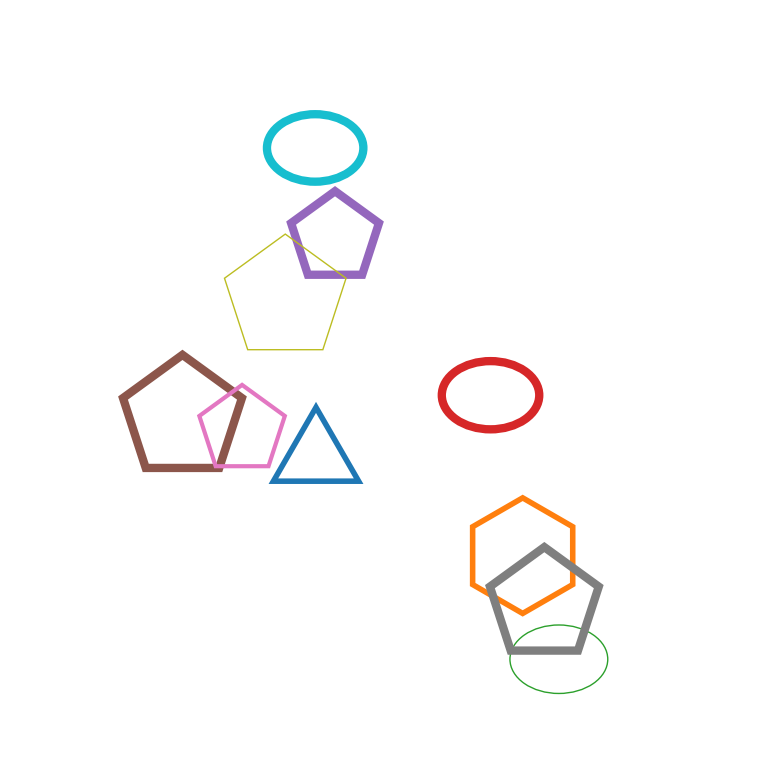[{"shape": "triangle", "thickness": 2, "radius": 0.32, "center": [0.41, 0.407]}, {"shape": "hexagon", "thickness": 2, "radius": 0.38, "center": [0.679, 0.278]}, {"shape": "oval", "thickness": 0.5, "radius": 0.32, "center": [0.726, 0.144]}, {"shape": "oval", "thickness": 3, "radius": 0.32, "center": [0.637, 0.487]}, {"shape": "pentagon", "thickness": 3, "radius": 0.3, "center": [0.435, 0.692]}, {"shape": "pentagon", "thickness": 3, "radius": 0.41, "center": [0.237, 0.458]}, {"shape": "pentagon", "thickness": 1.5, "radius": 0.29, "center": [0.314, 0.442]}, {"shape": "pentagon", "thickness": 3, "radius": 0.37, "center": [0.707, 0.215]}, {"shape": "pentagon", "thickness": 0.5, "radius": 0.41, "center": [0.37, 0.613]}, {"shape": "oval", "thickness": 3, "radius": 0.31, "center": [0.409, 0.808]}]